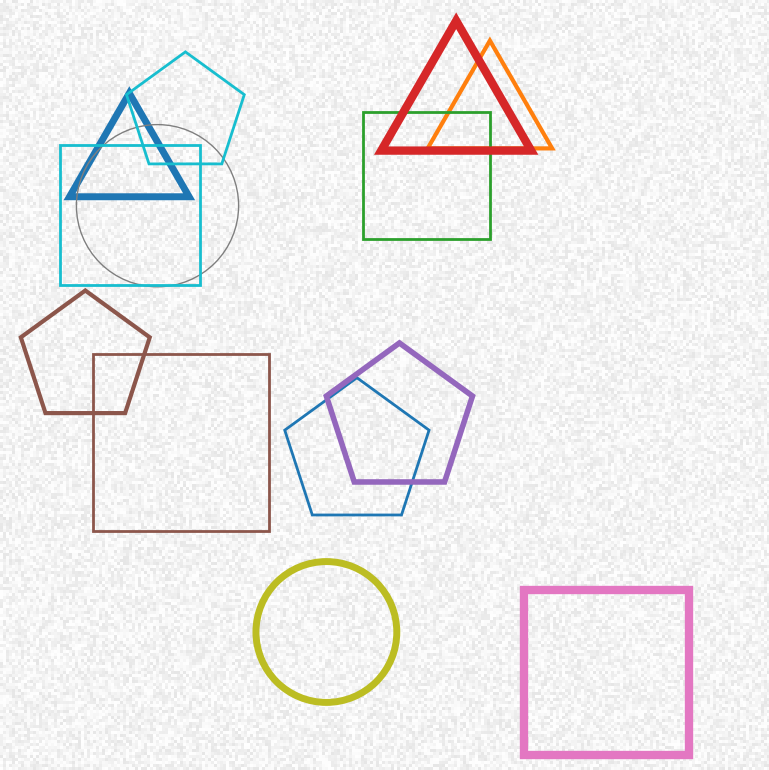[{"shape": "triangle", "thickness": 2.5, "radius": 0.45, "center": [0.168, 0.789]}, {"shape": "pentagon", "thickness": 1, "radius": 0.49, "center": [0.464, 0.411]}, {"shape": "triangle", "thickness": 1.5, "radius": 0.47, "center": [0.636, 0.854]}, {"shape": "square", "thickness": 1, "radius": 0.41, "center": [0.554, 0.773]}, {"shape": "triangle", "thickness": 3, "radius": 0.56, "center": [0.592, 0.861]}, {"shape": "pentagon", "thickness": 2, "radius": 0.5, "center": [0.519, 0.455]}, {"shape": "square", "thickness": 1, "radius": 0.57, "center": [0.235, 0.426]}, {"shape": "pentagon", "thickness": 1.5, "radius": 0.44, "center": [0.111, 0.535]}, {"shape": "square", "thickness": 3, "radius": 0.53, "center": [0.788, 0.127]}, {"shape": "circle", "thickness": 0.5, "radius": 0.53, "center": [0.205, 0.733]}, {"shape": "circle", "thickness": 2.5, "radius": 0.46, "center": [0.424, 0.179]}, {"shape": "pentagon", "thickness": 1, "radius": 0.4, "center": [0.241, 0.852]}, {"shape": "square", "thickness": 1, "radius": 0.45, "center": [0.168, 0.721]}]